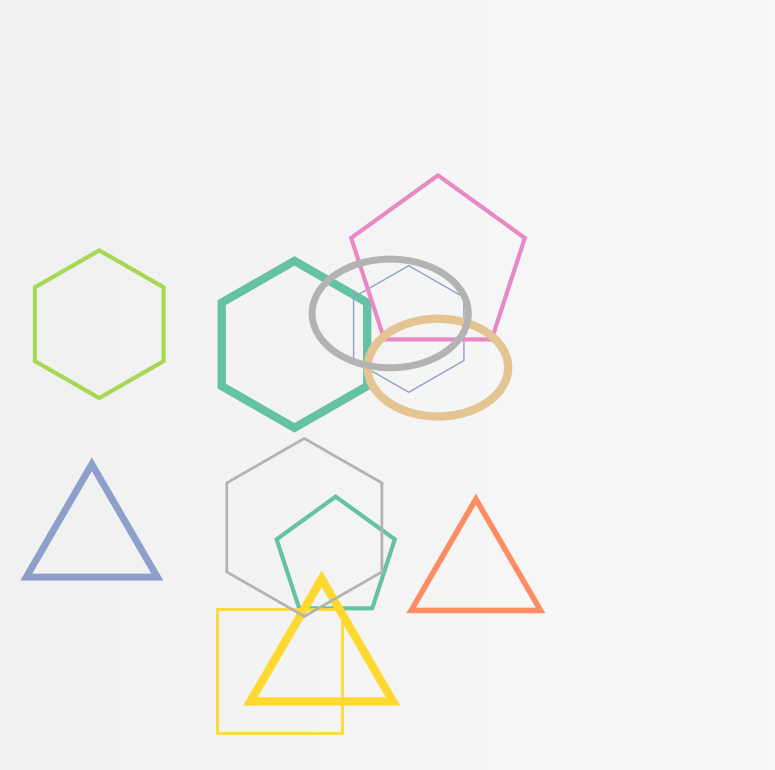[{"shape": "hexagon", "thickness": 3, "radius": 0.54, "center": [0.38, 0.553]}, {"shape": "pentagon", "thickness": 1.5, "radius": 0.4, "center": [0.433, 0.275]}, {"shape": "triangle", "thickness": 2, "radius": 0.48, "center": [0.614, 0.255]}, {"shape": "triangle", "thickness": 2.5, "radius": 0.49, "center": [0.118, 0.299]}, {"shape": "hexagon", "thickness": 0.5, "radius": 0.41, "center": [0.527, 0.573]}, {"shape": "pentagon", "thickness": 1.5, "radius": 0.59, "center": [0.565, 0.655]}, {"shape": "hexagon", "thickness": 1.5, "radius": 0.48, "center": [0.128, 0.579]}, {"shape": "square", "thickness": 1, "radius": 0.4, "center": [0.361, 0.128]}, {"shape": "triangle", "thickness": 3, "radius": 0.53, "center": [0.415, 0.142]}, {"shape": "oval", "thickness": 3, "radius": 0.45, "center": [0.565, 0.523]}, {"shape": "hexagon", "thickness": 1, "radius": 0.58, "center": [0.393, 0.315]}, {"shape": "oval", "thickness": 2.5, "radius": 0.5, "center": [0.503, 0.593]}]